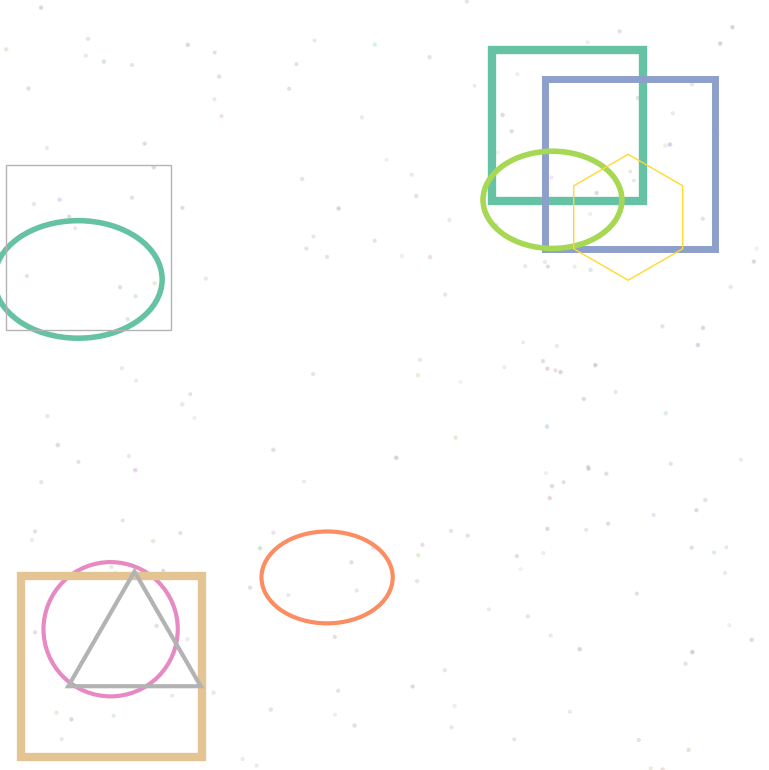[{"shape": "square", "thickness": 3, "radius": 0.49, "center": [0.737, 0.837]}, {"shape": "oval", "thickness": 2, "radius": 0.55, "center": [0.102, 0.637]}, {"shape": "oval", "thickness": 1.5, "radius": 0.43, "center": [0.425, 0.25]}, {"shape": "square", "thickness": 2.5, "radius": 0.55, "center": [0.818, 0.786]}, {"shape": "circle", "thickness": 1.5, "radius": 0.44, "center": [0.144, 0.183]}, {"shape": "oval", "thickness": 2, "radius": 0.45, "center": [0.717, 0.74]}, {"shape": "hexagon", "thickness": 0.5, "radius": 0.41, "center": [0.816, 0.718]}, {"shape": "square", "thickness": 3, "radius": 0.59, "center": [0.144, 0.135]}, {"shape": "triangle", "thickness": 1.5, "radius": 0.5, "center": [0.175, 0.158]}, {"shape": "square", "thickness": 0.5, "radius": 0.54, "center": [0.115, 0.679]}]